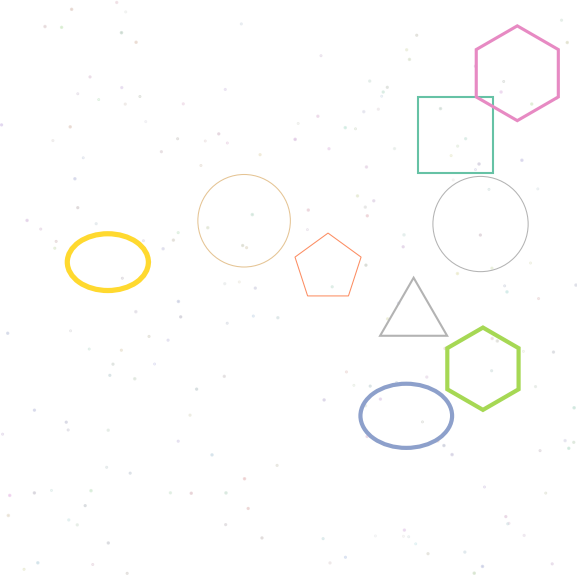[{"shape": "square", "thickness": 1, "radius": 0.33, "center": [0.789, 0.765]}, {"shape": "pentagon", "thickness": 0.5, "radius": 0.3, "center": [0.568, 0.535]}, {"shape": "oval", "thickness": 2, "radius": 0.4, "center": [0.704, 0.279]}, {"shape": "hexagon", "thickness": 1.5, "radius": 0.41, "center": [0.896, 0.872]}, {"shape": "hexagon", "thickness": 2, "radius": 0.36, "center": [0.836, 0.361]}, {"shape": "oval", "thickness": 2.5, "radius": 0.35, "center": [0.187, 0.545]}, {"shape": "circle", "thickness": 0.5, "radius": 0.4, "center": [0.423, 0.617]}, {"shape": "triangle", "thickness": 1, "radius": 0.34, "center": [0.716, 0.451]}, {"shape": "circle", "thickness": 0.5, "radius": 0.41, "center": [0.832, 0.611]}]